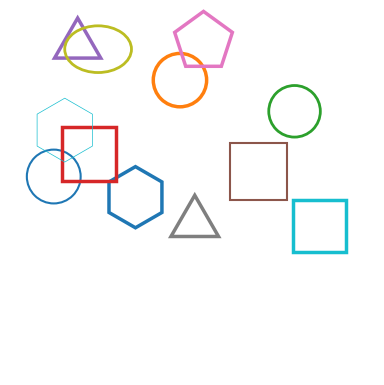[{"shape": "circle", "thickness": 1.5, "radius": 0.35, "center": [0.14, 0.541]}, {"shape": "hexagon", "thickness": 2.5, "radius": 0.4, "center": [0.352, 0.488]}, {"shape": "circle", "thickness": 2.5, "radius": 0.35, "center": [0.467, 0.792]}, {"shape": "circle", "thickness": 2, "radius": 0.33, "center": [0.765, 0.711]}, {"shape": "square", "thickness": 2.5, "radius": 0.35, "center": [0.231, 0.601]}, {"shape": "triangle", "thickness": 2.5, "radius": 0.35, "center": [0.202, 0.884]}, {"shape": "square", "thickness": 1.5, "radius": 0.37, "center": [0.67, 0.554]}, {"shape": "pentagon", "thickness": 2.5, "radius": 0.39, "center": [0.529, 0.892]}, {"shape": "triangle", "thickness": 2.5, "radius": 0.36, "center": [0.506, 0.421]}, {"shape": "oval", "thickness": 2, "radius": 0.43, "center": [0.255, 0.872]}, {"shape": "hexagon", "thickness": 0.5, "radius": 0.41, "center": [0.168, 0.662]}, {"shape": "square", "thickness": 2.5, "radius": 0.34, "center": [0.83, 0.414]}]